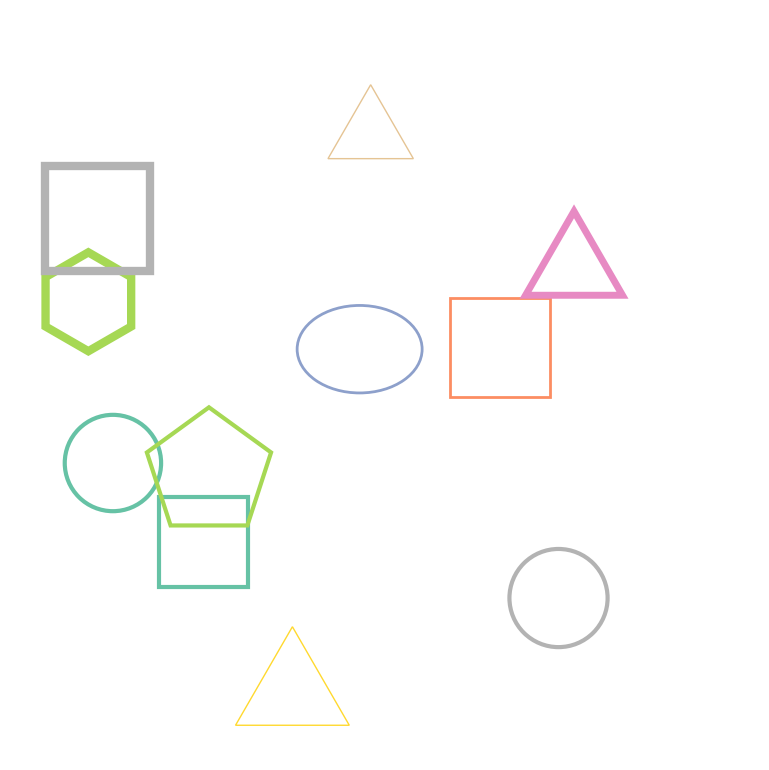[{"shape": "square", "thickness": 1.5, "radius": 0.29, "center": [0.264, 0.296]}, {"shape": "circle", "thickness": 1.5, "radius": 0.31, "center": [0.147, 0.399]}, {"shape": "square", "thickness": 1, "radius": 0.32, "center": [0.649, 0.549]}, {"shape": "oval", "thickness": 1, "radius": 0.41, "center": [0.467, 0.546]}, {"shape": "triangle", "thickness": 2.5, "radius": 0.36, "center": [0.745, 0.653]}, {"shape": "pentagon", "thickness": 1.5, "radius": 0.42, "center": [0.271, 0.386]}, {"shape": "hexagon", "thickness": 3, "radius": 0.32, "center": [0.115, 0.608]}, {"shape": "triangle", "thickness": 0.5, "radius": 0.43, "center": [0.38, 0.101]}, {"shape": "triangle", "thickness": 0.5, "radius": 0.32, "center": [0.481, 0.826]}, {"shape": "square", "thickness": 3, "radius": 0.34, "center": [0.127, 0.716]}, {"shape": "circle", "thickness": 1.5, "radius": 0.32, "center": [0.725, 0.223]}]